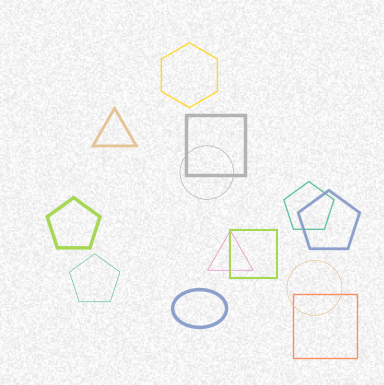[{"shape": "pentagon", "thickness": 0.5, "radius": 0.34, "center": [0.246, 0.272]}, {"shape": "pentagon", "thickness": 1, "radius": 0.34, "center": [0.802, 0.46]}, {"shape": "square", "thickness": 1, "radius": 0.42, "center": [0.844, 0.153]}, {"shape": "oval", "thickness": 2.5, "radius": 0.35, "center": [0.518, 0.199]}, {"shape": "pentagon", "thickness": 2, "radius": 0.42, "center": [0.854, 0.422]}, {"shape": "triangle", "thickness": 0.5, "radius": 0.34, "center": [0.598, 0.332]}, {"shape": "pentagon", "thickness": 2.5, "radius": 0.36, "center": [0.191, 0.415]}, {"shape": "square", "thickness": 1.5, "radius": 0.31, "center": [0.659, 0.341]}, {"shape": "hexagon", "thickness": 1, "radius": 0.42, "center": [0.492, 0.805]}, {"shape": "triangle", "thickness": 2, "radius": 0.33, "center": [0.298, 0.654]}, {"shape": "circle", "thickness": 0.5, "radius": 0.36, "center": [0.817, 0.252]}, {"shape": "circle", "thickness": 0.5, "radius": 0.35, "center": [0.537, 0.552]}, {"shape": "square", "thickness": 2.5, "radius": 0.38, "center": [0.56, 0.623]}]